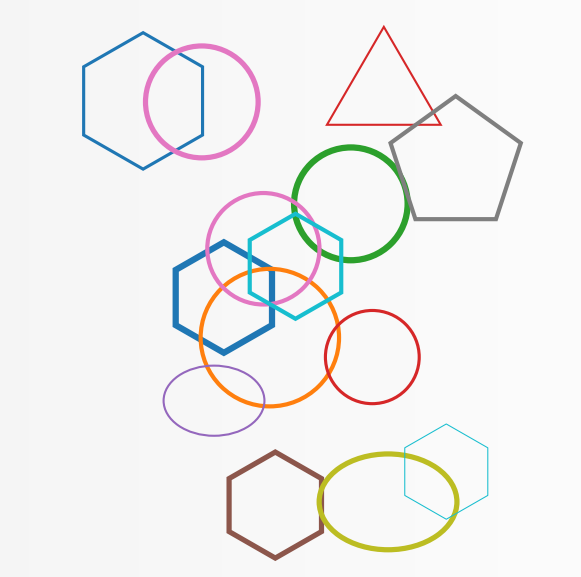[{"shape": "hexagon", "thickness": 3, "radius": 0.48, "center": [0.385, 0.484]}, {"shape": "hexagon", "thickness": 1.5, "radius": 0.59, "center": [0.246, 0.824]}, {"shape": "circle", "thickness": 2, "radius": 0.6, "center": [0.464, 0.415]}, {"shape": "circle", "thickness": 3, "radius": 0.49, "center": [0.604, 0.646]}, {"shape": "triangle", "thickness": 1, "radius": 0.57, "center": [0.66, 0.84]}, {"shape": "circle", "thickness": 1.5, "radius": 0.4, "center": [0.641, 0.381]}, {"shape": "oval", "thickness": 1, "radius": 0.43, "center": [0.368, 0.305]}, {"shape": "hexagon", "thickness": 2.5, "radius": 0.46, "center": [0.474, 0.125]}, {"shape": "circle", "thickness": 2, "radius": 0.48, "center": [0.453, 0.568]}, {"shape": "circle", "thickness": 2.5, "radius": 0.48, "center": [0.347, 0.823]}, {"shape": "pentagon", "thickness": 2, "radius": 0.59, "center": [0.784, 0.715]}, {"shape": "oval", "thickness": 2.5, "radius": 0.59, "center": [0.668, 0.13]}, {"shape": "hexagon", "thickness": 0.5, "radius": 0.41, "center": [0.768, 0.182]}, {"shape": "hexagon", "thickness": 2, "radius": 0.45, "center": [0.508, 0.538]}]